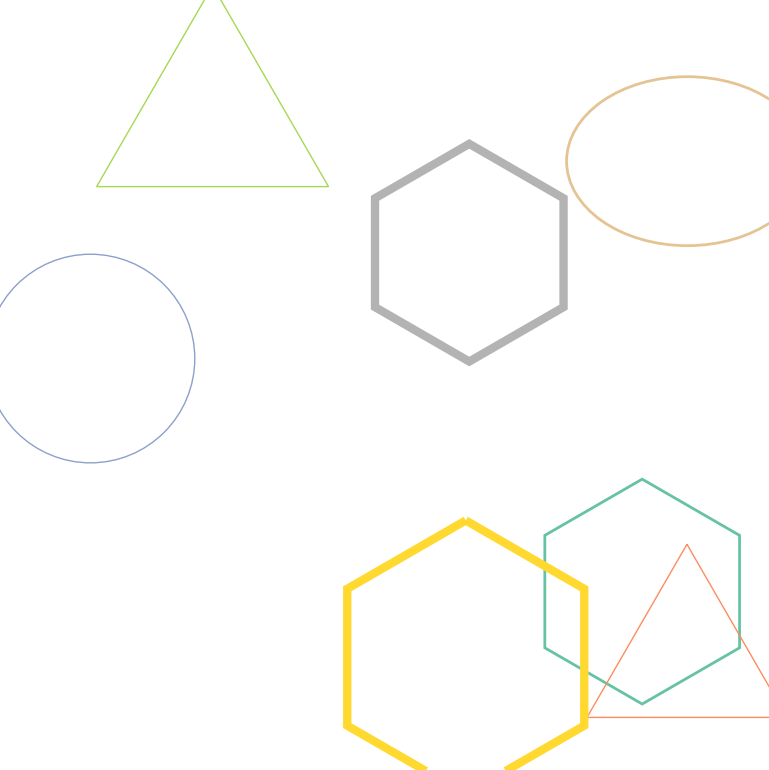[{"shape": "hexagon", "thickness": 1, "radius": 0.73, "center": [0.834, 0.232]}, {"shape": "triangle", "thickness": 0.5, "radius": 0.75, "center": [0.892, 0.143]}, {"shape": "circle", "thickness": 0.5, "radius": 0.68, "center": [0.117, 0.534]}, {"shape": "triangle", "thickness": 0.5, "radius": 0.87, "center": [0.276, 0.845]}, {"shape": "hexagon", "thickness": 3, "radius": 0.89, "center": [0.605, 0.146]}, {"shape": "oval", "thickness": 1, "radius": 0.78, "center": [0.893, 0.791]}, {"shape": "hexagon", "thickness": 3, "radius": 0.71, "center": [0.609, 0.672]}]